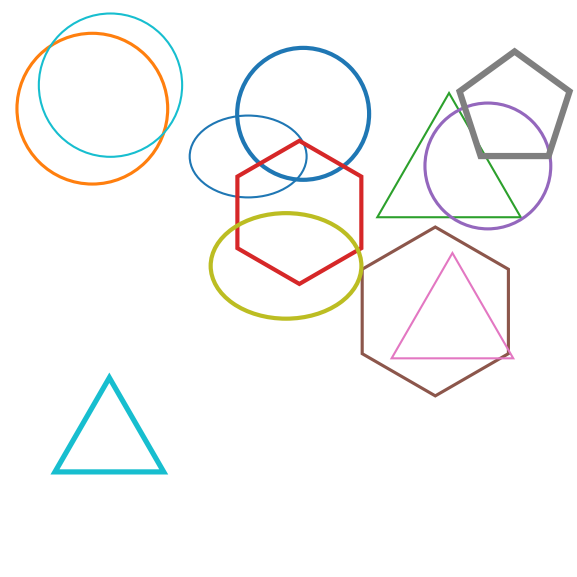[{"shape": "circle", "thickness": 2, "radius": 0.57, "center": [0.525, 0.802]}, {"shape": "oval", "thickness": 1, "radius": 0.51, "center": [0.43, 0.728]}, {"shape": "circle", "thickness": 1.5, "radius": 0.65, "center": [0.16, 0.811]}, {"shape": "triangle", "thickness": 1, "radius": 0.72, "center": [0.778, 0.695]}, {"shape": "hexagon", "thickness": 2, "radius": 0.62, "center": [0.518, 0.631]}, {"shape": "circle", "thickness": 1.5, "radius": 0.54, "center": [0.845, 0.712]}, {"shape": "hexagon", "thickness": 1.5, "radius": 0.73, "center": [0.754, 0.46]}, {"shape": "triangle", "thickness": 1, "radius": 0.61, "center": [0.783, 0.439]}, {"shape": "pentagon", "thickness": 3, "radius": 0.5, "center": [0.891, 0.81]}, {"shape": "oval", "thickness": 2, "radius": 0.65, "center": [0.495, 0.539]}, {"shape": "triangle", "thickness": 2.5, "radius": 0.54, "center": [0.189, 0.236]}, {"shape": "circle", "thickness": 1, "radius": 0.62, "center": [0.191, 0.852]}]